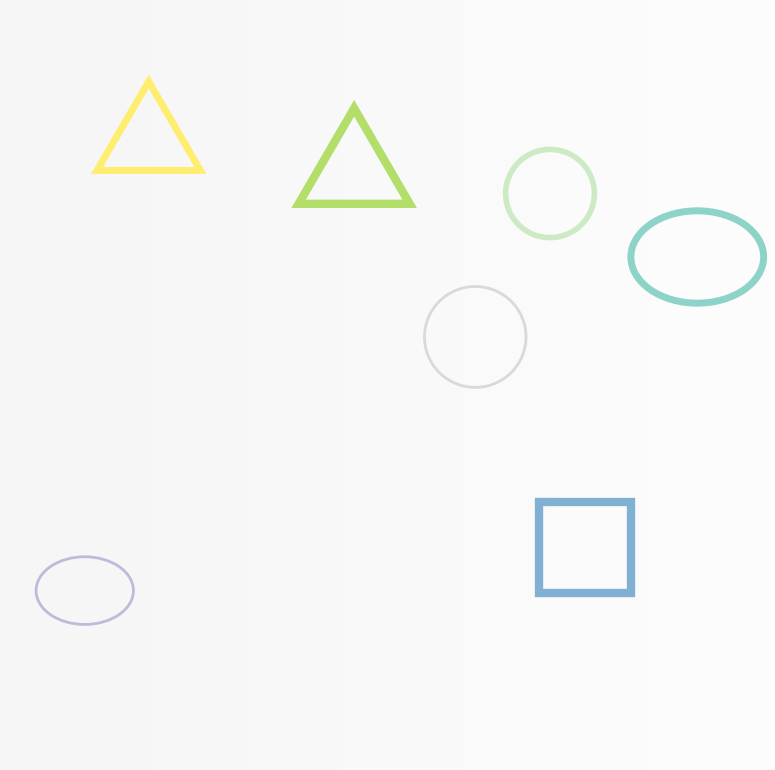[{"shape": "oval", "thickness": 2.5, "radius": 0.43, "center": [0.9, 0.666]}, {"shape": "oval", "thickness": 1, "radius": 0.31, "center": [0.109, 0.233]}, {"shape": "square", "thickness": 3, "radius": 0.3, "center": [0.755, 0.289]}, {"shape": "triangle", "thickness": 3, "radius": 0.41, "center": [0.457, 0.777]}, {"shape": "circle", "thickness": 1, "radius": 0.33, "center": [0.613, 0.562]}, {"shape": "circle", "thickness": 2, "radius": 0.29, "center": [0.71, 0.749]}, {"shape": "triangle", "thickness": 2.5, "radius": 0.38, "center": [0.192, 0.817]}]